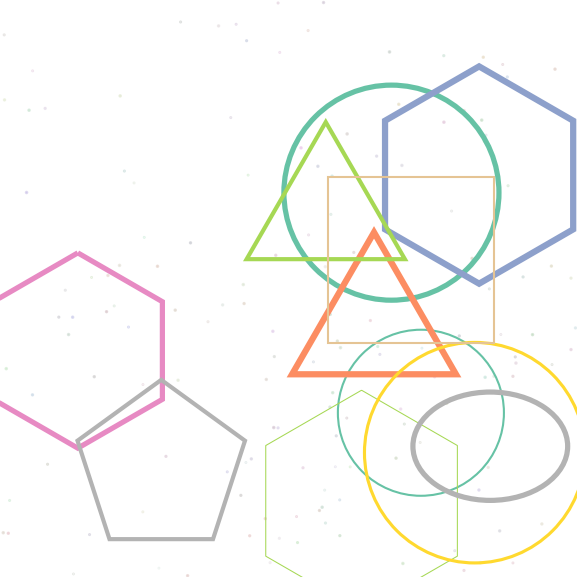[{"shape": "circle", "thickness": 2.5, "radius": 0.93, "center": [0.678, 0.666]}, {"shape": "circle", "thickness": 1, "radius": 0.72, "center": [0.729, 0.284]}, {"shape": "triangle", "thickness": 3, "radius": 0.82, "center": [0.648, 0.433]}, {"shape": "hexagon", "thickness": 3, "radius": 0.94, "center": [0.83, 0.696]}, {"shape": "hexagon", "thickness": 2.5, "radius": 0.85, "center": [0.135, 0.392]}, {"shape": "hexagon", "thickness": 0.5, "radius": 0.96, "center": [0.626, 0.132]}, {"shape": "triangle", "thickness": 2, "radius": 0.79, "center": [0.564, 0.629]}, {"shape": "circle", "thickness": 1.5, "radius": 0.95, "center": [0.822, 0.215]}, {"shape": "square", "thickness": 1, "radius": 0.72, "center": [0.712, 0.549]}, {"shape": "pentagon", "thickness": 2, "radius": 0.76, "center": [0.279, 0.189]}, {"shape": "oval", "thickness": 2.5, "radius": 0.67, "center": [0.849, 0.226]}]